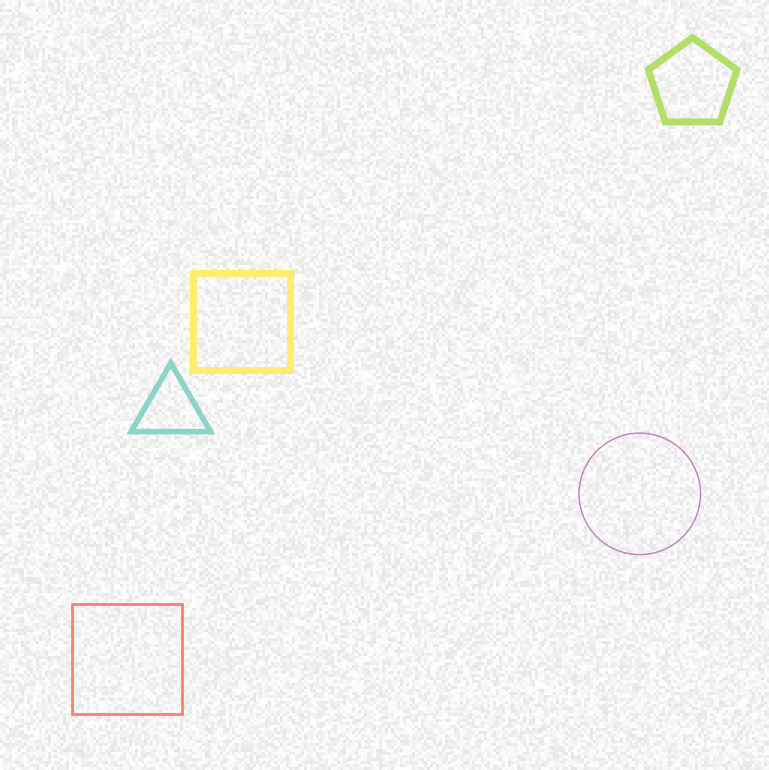[{"shape": "triangle", "thickness": 2, "radius": 0.3, "center": [0.222, 0.469]}, {"shape": "square", "thickness": 1, "radius": 0.36, "center": [0.165, 0.144]}, {"shape": "pentagon", "thickness": 2.5, "radius": 0.3, "center": [0.899, 0.891]}, {"shape": "circle", "thickness": 0.5, "radius": 0.39, "center": [0.831, 0.359]}, {"shape": "square", "thickness": 2.5, "radius": 0.32, "center": [0.314, 0.583]}]